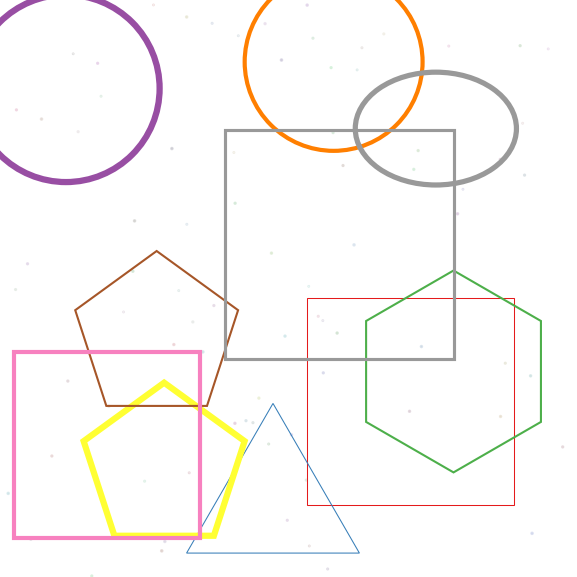[{"shape": "square", "thickness": 0.5, "radius": 0.9, "center": [0.711, 0.304]}, {"shape": "triangle", "thickness": 0.5, "radius": 0.86, "center": [0.473, 0.128]}, {"shape": "hexagon", "thickness": 1, "radius": 0.87, "center": [0.785, 0.356]}, {"shape": "circle", "thickness": 3, "radius": 0.81, "center": [0.114, 0.846]}, {"shape": "circle", "thickness": 2, "radius": 0.77, "center": [0.578, 0.892]}, {"shape": "pentagon", "thickness": 3, "radius": 0.73, "center": [0.284, 0.19]}, {"shape": "pentagon", "thickness": 1, "radius": 0.74, "center": [0.271, 0.416]}, {"shape": "square", "thickness": 2, "radius": 0.8, "center": [0.185, 0.228]}, {"shape": "square", "thickness": 1.5, "radius": 0.99, "center": [0.588, 0.576]}, {"shape": "oval", "thickness": 2.5, "radius": 0.7, "center": [0.755, 0.776]}]